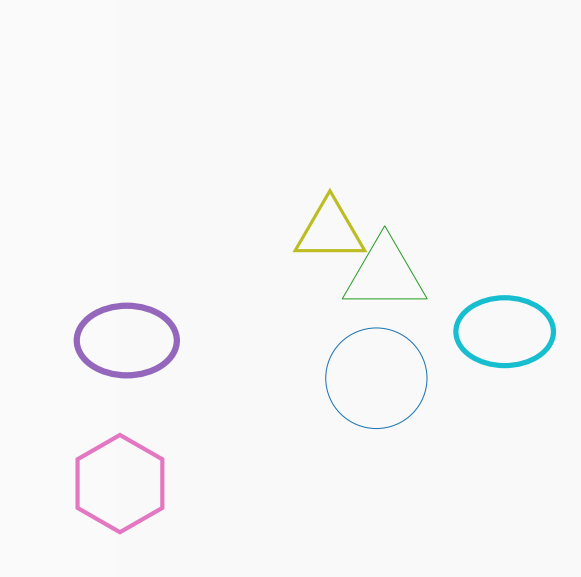[{"shape": "circle", "thickness": 0.5, "radius": 0.44, "center": [0.648, 0.344]}, {"shape": "triangle", "thickness": 0.5, "radius": 0.42, "center": [0.662, 0.524]}, {"shape": "oval", "thickness": 3, "radius": 0.43, "center": [0.218, 0.409]}, {"shape": "hexagon", "thickness": 2, "radius": 0.42, "center": [0.206, 0.162]}, {"shape": "triangle", "thickness": 1.5, "radius": 0.35, "center": [0.568, 0.6]}, {"shape": "oval", "thickness": 2.5, "radius": 0.42, "center": [0.868, 0.425]}]